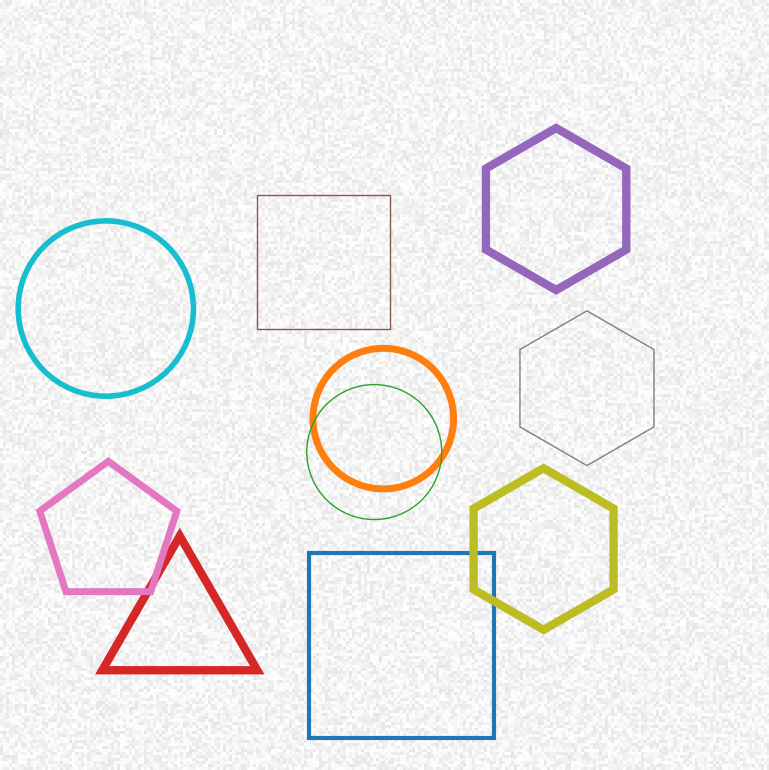[{"shape": "square", "thickness": 1.5, "radius": 0.6, "center": [0.521, 0.162]}, {"shape": "circle", "thickness": 2.5, "radius": 0.46, "center": [0.498, 0.456]}, {"shape": "circle", "thickness": 0.5, "radius": 0.44, "center": [0.486, 0.413]}, {"shape": "triangle", "thickness": 3, "radius": 0.58, "center": [0.233, 0.188]}, {"shape": "hexagon", "thickness": 3, "radius": 0.53, "center": [0.722, 0.729]}, {"shape": "square", "thickness": 0.5, "radius": 0.43, "center": [0.42, 0.66]}, {"shape": "pentagon", "thickness": 2.5, "radius": 0.47, "center": [0.141, 0.307]}, {"shape": "hexagon", "thickness": 0.5, "radius": 0.5, "center": [0.762, 0.496]}, {"shape": "hexagon", "thickness": 3, "radius": 0.52, "center": [0.706, 0.287]}, {"shape": "circle", "thickness": 2, "radius": 0.57, "center": [0.137, 0.599]}]